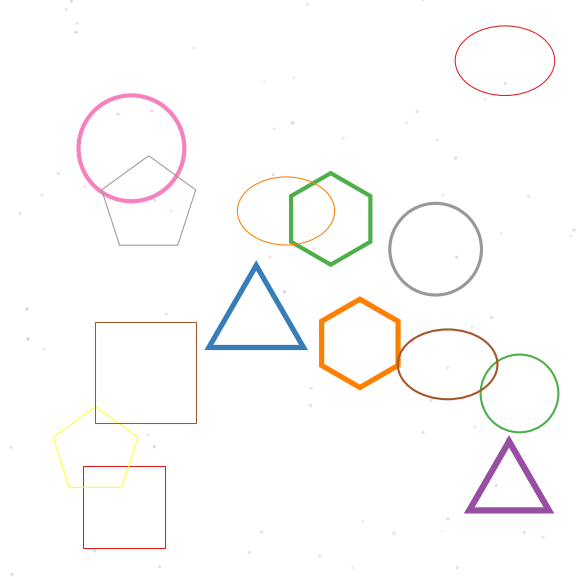[{"shape": "oval", "thickness": 0.5, "radius": 0.43, "center": [0.874, 0.894]}, {"shape": "square", "thickness": 0.5, "radius": 0.35, "center": [0.215, 0.121]}, {"shape": "triangle", "thickness": 2.5, "radius": 0.47, "center": [0.444, 0.445]}, {"shape": "hexagon", "thickness": 2, "radius": 0.4, "center": [0.573, 0.62]}, {"shape": "circle", "thickness": 1, "radius": 0.34, "center": [0.9, 0.318]}, {"shape": "triangle", "thickness": 3, "radius": 0.4, "center": [0.882, 0.155]}, {"shape": "oval", "thickness": 0.5, "radius": 0.42, "center": [0.495, 0.634]}, {"shape": "hexagon", "thickness": 2.5, "radius": 0.38, "center": [0.623, 0.405]}, {"shape": "pentagon", "thickness": 0.5, "radius": 0.39, "center": [0.165, 0.218]}, {"shape": "square", "thickness": 0.5, "radius": 0.44, "center": [0.253, 0.355]}, {"shape": "oval", "thickness": 1, "radius": 0.43, "center": [0.775, 0.368]}, {"shape": "circle", "thickness": 2, "radius": 0.46, "center": [0.228, 0.742]}, {"shape": "pentagon", "thickness": 0.5, "radius": 0.43, "center": [0.257, 0.644]}, {"shape": "circle", "thickness": 1.5, "radius": 0.4, "center": [0.754, 0.568]}]